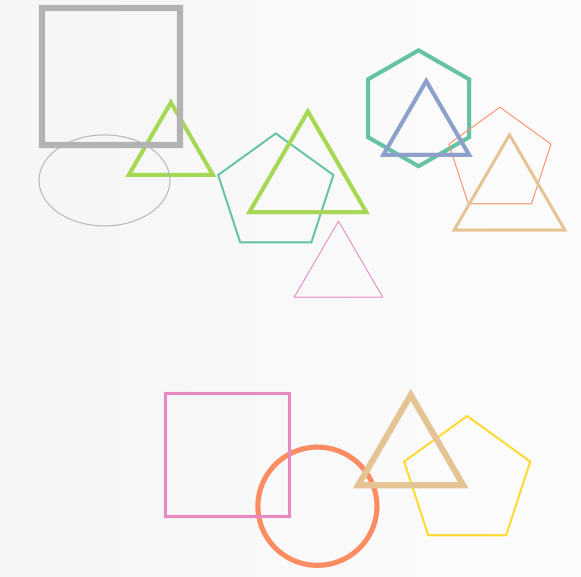[{"shape": "hexagon", "thickness": 2, "radius": 0.5, "center": [0.72, 0.812]}, {"shape": "pentagon", "thickness": 1, "radius": 0.52, "center": [0.474, 0.664]}, {"shape": "pentagon", "thickness": 0.5, "radius": 0.46, "center": [0.86, 0.721]}, {"shape": "circle", "thickness": 2.5, "radius": 0.51, "center": [0.546, 0.123]}, {"shape": "triangle", "thickness": 2, "radius": 0.43, "center": [0.733, 0.774]}, {"shape": "triangle", "thickness": 0.5, "radius": 0.44, "center": [0.582, 0.528]}, {"shape": "square", "thickness": 1.5, "radius": 0.53, "center": [0.39, 0.212]}, {"shape": "triangle", "thickness": 2, "radius": 0.42, "center": [0.294, 0.738]}, {"shape": "triangle", "thickness": 2, "radius": 0.58, "center": [0.53, 0.69]}, {"shape": "pentagon", "thickness": 1, "radius": 0.57, "center": [0.804, 0.165]}, {"shape": "triangle", "thickness": 3, "radius": 0.52, "center": [0.707, 0.211]}, {"shape": "triangle", "thickness": 1.5, "radius": 0.55, "center": [0.877, 0.656]}, {"shape": "oval", "thickness": 0.5, "radius": 0.56, "center": [0.18, 0.687]}, {"shape": "square", "thickness": 3, "radius": 0.59, "center": [0.191, 0.866]}]